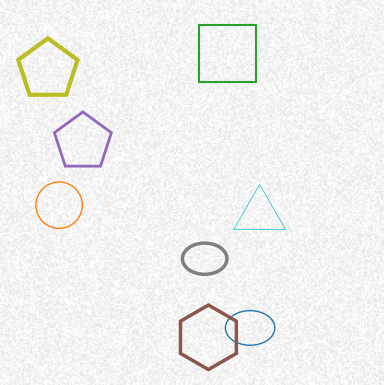[{"shape": "oval", "thickness": 1, "radius": 0.32, "center": [0.65, 0.148]}, {"shape": "circle", "thickness": 1, "radius": 0.3, "center": [0.154, 0.467]}, {"shape": "square", "thickness": 1.5, "radius": 0.37, "center": [0.591, 0.861]}, {"shape": "pentagon", "thickness": 2, "radius": 0.39, "center": [0.215, 0.631]}, {"shape": "hexagon", "thickness": 2.5, "radius": 0.42, "center": [0.541, 0.124]}, {"shape": "oval", "thickness": 2.5, "radius": 0.29, "center": [0.532, 0.328]}, {"shape": "pentagon", "thickness": 3, "radius": 0.41, "center": [0.124, 0.819]}, {"shape": "triangle", "thickness": 0.5, "radius": 0.39, "center": [0.674, 0.443]}]